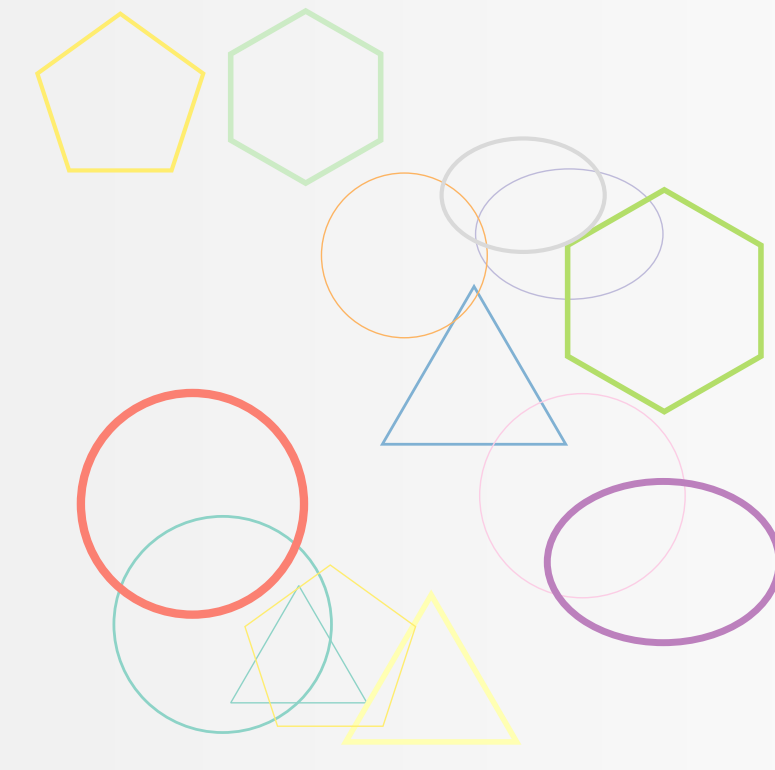[{"shape": "circle", "thickness": 1, "radius": 0.7, "center": [0.287, 0.189]}, {"shape": "triangle", "thickness": 0.5, "radius": 0.51, "center": [0.386, 0.138]}, {"shape": "triangle", "thickness": 2, "radius": 0.64, "center": [0.556, 0.1]}, {"shape": "oval", "thickness": 0.5, "radius": 0.6, "center": [0.735, 0.696]}, {"shape": "circle", "thickness": 3, "radius": 0.72, "center": [0.248, 0.346]}, {"shape": "triangle", "thickness": 1, "radius": 0.68, "center": [0.612, 0.491]}, {"shape": "circle", "thickness": 0.5, "radius": 0.53, "center": [0.522, 0.668]}, {"shape": "hexagon", "thickness": 2, "radius": 0.72, "center": [0.857, 0.609]}, {"shape": "circle", "thickness": 0.5, "radius": 0.66, "center": [0.752, 0.356]}, {"shape": "oval", "thickness": 1.5, "radius": 0.53, "center": [0.675, 0.746]}, {"shape": "oval", "thickness": 2.5, "radius": 0.75, "center": [0.856, 0.27]}, {"shape": "hexagon", "thickness": 2, "radius": 0.56, "center": [0.394, 0.874]}, {"shape": "pentagon", "thickness": 0.5, "radius": 0.58, "center": [0.426, 0.15]}, {"shape": "pentagon", "thickness": 1.5, "radius": 0.56, "center": [0.155, 0.87]}]